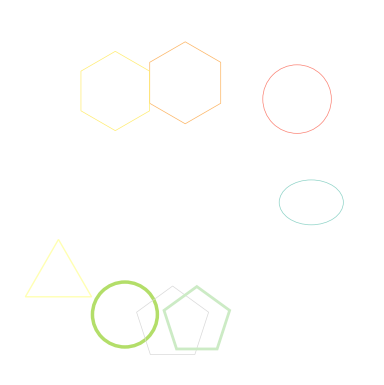[{"shape": "oval", "thickness": 0.5, "radius": 0.42, "center": [0.809, 0.474]}, {"shape": "triangle", "thickness": 1, "radius": 0.5, "center": [0.152, 0.279]}, {"shape": "circle", "thickness": 0.5, "radius": 0.45, "center": [0.772, 0.743]}, {"shape": "hexagon", "thickness": 0.5, "radius": 0.53, "center": [0.481, 0.785]}, {"shape": "circle", "thickness": 2.5, "radius": 0.42, "center": [0.324, 0.183]}, {"shape": "pentagon", "thickness": 0.5, "radius": 0.49, "center": [0.448, 0.159]}, {"shape": "pentagon", "thickness": 2, "radius": 0.45, "center": [0.511, 0.166]}, {"shape": "hexagon", "thickness": 0.5, "radius": 0.52, "center": [0.299, 0.764]}]